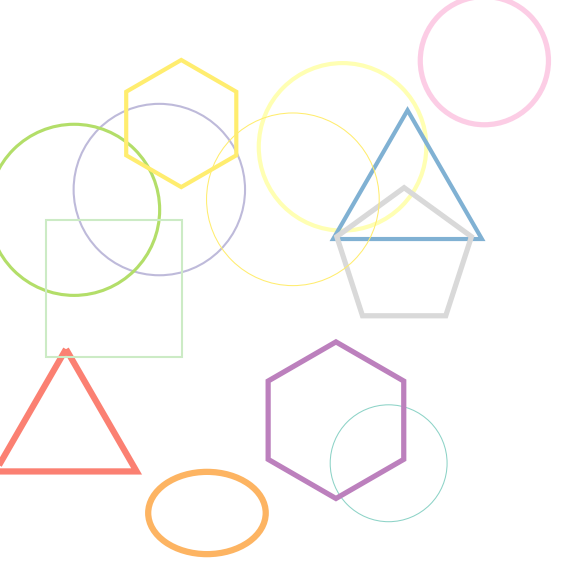[{"shape": "circle", "thickness": 0.5, "radius": 0.51, "center": [0.673, 0.197]}, {"shape": "circle", "thickness": 2, "radius": 0.73, "center": [0.593, 0.745]}, {"shape": "circle", "thickness": 1, "radius": 0.74, "center": [0.276, 0.671]}, {"shape": "triangle", "thickness": 3, "radius": 0.71, "center": [0.114, 0.253]}, {"shape": "triangle", "thickness": 2, "radius": 0.74, "center": [0.706, 0.66]}, {"shape": "oval", "thickness": 3, "radius": 0.51, "center": [0.358, 0.111]}, {"shape": "circle", "thickness": 1.5, "radius": 0.74, "center": [0.128, 0.636]}, {"shape": "circle", "thickness": 2.5, "radius": 0.55, "center": [0.839, 0.894]}, {"shape": "pentagon", "thickness": 2.5, "radius": 0.61, "center": [0.7, 0.552]}, {"shape": "hexagon", "thickness": 2.5, "radius": 0.68, "center": [0.582, 0.272]}, {"shape": "square", "thickness": 1, "radius": 0.59, "center": [0.197, 0.499]}, {"shape": "hexagon", "thickness": 2, "radius": 0.55, "center": [0.314, 0.785]}, {"shape": "circle", "thickness": 0.5, "radius": 0.75, "center": [0.507, 0.654]}]